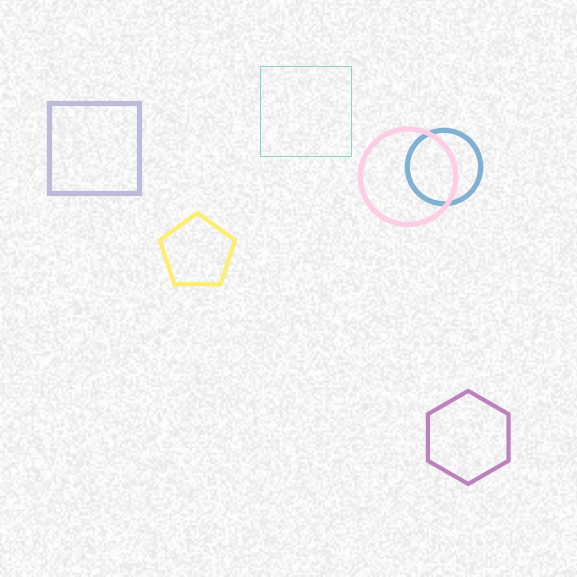[{"shape": "square", "thickness": 0.5, "radius": 0.39, "center": [0.529, 0.807]}, {"shape": "square", "thickness": 2.5, "radius": 0.39, "center": [0.163, 0.743]}, {"shape": "circle", "thickness": 2.5, "radius": 0.32, "center": [0.769, 0.71]}, {"shape": "circle", "thickness": 2.5, "radius": 0.41, "center": [0.707, 0.693]}, {"shape": "hexagon", "thickness": 2, "radius": 0.4, "center": [0.811, 0.242]}, {"shape": "pentagon", "thickness": 2, "radius": 0.34, "center": [0.342, 0.562]}]